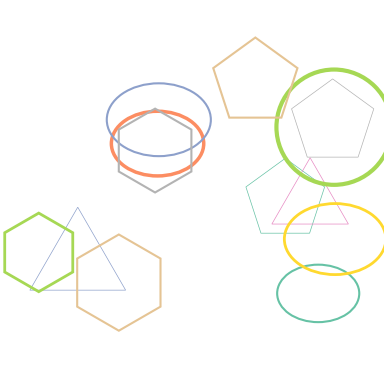[{"shape": "oval", "thickness": 1.5, "radius": 0.53, "center": [0.827, 0.238]}, {"shape": "pentagon", "thickness": 0.5, "radius": 0.54, "center": [0.741, 0.481]}, {"shape": "oval", "thickness": 2.5, "radius": 0.6, "center": [0.409, 0.627]}, {"shape": "oval", "thickness": 1.5, "radius": 0.68, "center": [0.413, 0.689]}, {"shape": "triangle", "thickness": 0.5, "radius": 0.72, "center": [0.202, 0.318]}, {"shape": "triangle", "thickness": 0.5, "radius": 0.57, "center": [0.806, 0.475]}, {"shape": "hexagon", "thickness": 2, "radius": 0.51, "center": [0.101, 0.344]}, {"shape": "circle", "thickness": 3, "radius": 0.75, "center": [0.868, 0.67]}, {"shape": "oval", "thickness": 2, "radius": 0.66, "center": [0.87, 0.379]}, {"shape": "hexagon", "thickness": 1.5, "radius": 0.62, "center": [0.309, 0.266]}, {"shape": "pentagon", "thickness": 1.5, "radius": 0.58, "center": [0.663, 0.788]}, {"shape": "hexagon", "thickness": 1.5, "radius": 0.54, "center": [0.403, 0.609]}, {"shape": "pentagon", "thickness": 0.5, "radius": 0.56, "center": [0.864, 0.683]}]